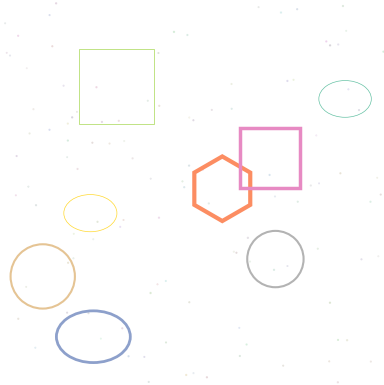[{"shape": "oval", "thickness": 0.5, "radius": 0.34, "center": [0.896, 0.743]}, {"shape": "hexagon", "thickness": 3, "radius": 0.42, "center": [0.577, 0.51]}, {"shape": "oval", "thickness": 2, "radius": 0.48, "center": [0.242, 0.125]}, {"shape": "square", "thickness": 2.5, "radius": 0.39, "center": [0.701, 0.588]}, {"shape": "square", "thickness": 0.5, "radius": 0.49, "center": [0.303, 0.775]}, {"shape": "oval", "thickness": 0.5, "radius": 0.34, "center": [0.235, 0.446]}, {"shape": "circle", "thickness": 1.5, "radius": 0.42, "center": [0.111, 0.282]}, {"shape": "circle", "thickness": 1.5, "radius": 0.37, "center": [0.715, 0.327]}]